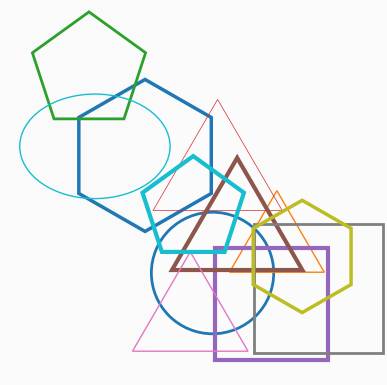[{"shape": "circle", "thickness": 2, "radius": 0.79, "center": [0.548, 0.291]}, {"shape": "hexagon", "thickness": 2.5, "radius": 0.99, "center": [0.374, 0.596]}, {"shape": "triangle", "thickness": 1, "radius": 0.71, "center": [0.715, 0.364]}, {"shape": "pentagon", "thickness": 2, "radius": 0.77, "center": [0.23, 0.816]}, {"shape": "triangle", "thickness": 0.5, "radius": 0.96, "center": [0.562, 0.549]}, {"shape": "square", "thickness": 3, "radius": 0.73, "center": [0.701, 0.209]}, {"shape": "triangle", "thickness": 3, "radius": 0.97, "center": [0.612, 0.396]}, {"shape": "triangle", "thickness": 1, "radius": 0.86, "center": [0.491, 0.174]}, {"shape": "square", "thickness": 2, "radius": 0.84, "center": [0.822, 0.251]}, {"shape": "hexagon", "thickness": 2.5, "radius": 0.73, "center": [0.78, 0.334]}, {"shape": "oval", "thickness": 1, "radius": 0.97, "center": [0.245, 0.62]}, {"shape": "pentagon", "thickness": 3, "radius": 0.69, "center": [0.499, 0.457]}]